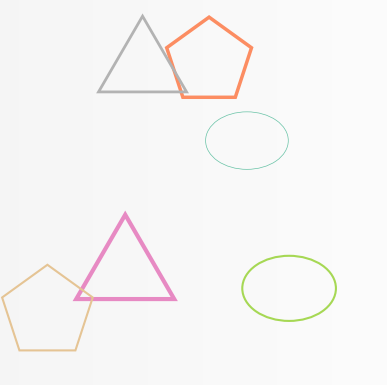[{"shape": "oval", "thickness": 0.5, "radius": 0.53, "center": [0.637, 0.635]}, {"shape": "pentagon", "thickness": 2.5, "radius": 0.58, "center": [0.54, 0.84]}, {"shape": "triangle", "thickness": 3, "radius": 0.73, "center": [0.323, 0.296]}, {"shape": "oval", "thickness": 1.5, "radius": 0.6, "center": [0.746, 0.251]}, {"shape": "pentagon", "thickness": 1.5, "radius": 0.61, "center": [0.122, 0.189]}, {"shape": "triangle", "thickness": 2, "radius": 0.66, "center": [0.368, 0.827]}]